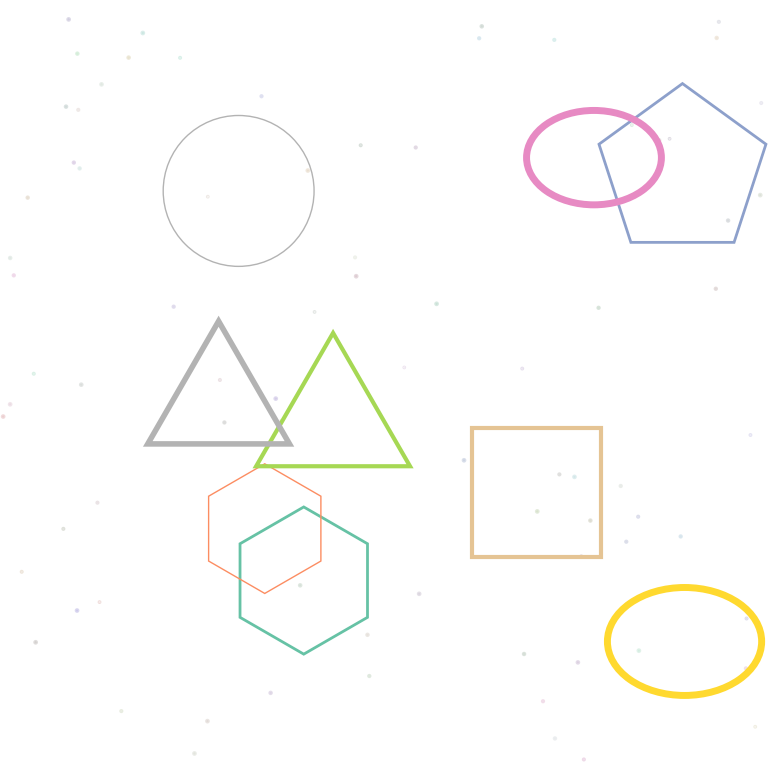[{"shape": "hexagon", "thickness": 1, "radius": 0.48, "center": [0.394, 0.246]}, {"shape": "hexagon", "thickness": 0.5, "radius": 0.42, "center": [0.344, 0.313]}, {"shape": "pentagon", "thickness": 1, "radius": 0.57, "center": [0.886, 0.777]}, {"shape": "oval", "thickness": 2.5, "radius": 0.44, "center": [0.771, 0.795]}, {"shape": "triangle", "thickness": 1.5, "radius": 0.58, "center": [0.433, 0.452]}, {"shape": "oval", "thickness": 2.5, "radius": 0.5, "center": [0.889, 0.167]}, {"shape": "square", "thickness": 1.5, "radius": 0.42, "center": [0.697, 0.361]}, {"shape": "circle", "thickness": 0.5, "radius": 0.49, "center": [0.31, 0.752]}, {"shape": "triangle", "thickness": 2, "radius": 0.53, "center": [0.284, 0.477]}]